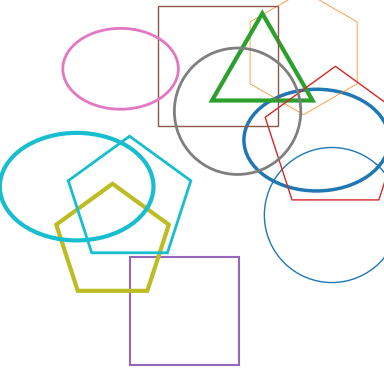[{"shape": "circle", "thickness": 1, "radius": 0.88, "center": [0.862, 0.441]}, {"shape": "oval", "thickness": 2.5, "radius": 0.94, "center": [0.822, 0.636]}, {"shape": "hexagon", "thickness": 0.5, "radius": 0.8, "center": [0.789, 0.863]}, {"shape": "triangle", "thickness": 3, "radius": 0.75, "center": [0.681, 0.814]}, {"shape": "pentagon", "thickness": 1, "radius": 0.96, "center": [0.871, 0.636]}, {"shape": "square", "thickness": 1.5, "radius": 0.7, "center": [0.479, 0.192]}, {"shape": "square", "thickness": 1, "radius": 0.78, "center": [0.567, 0.829]}, {"shape": "oval", "thickness": 2, "radius": 0.75, "center": [0.313, 0.821]}, {"shape": "circle", "thickness": 2, "radius": 0.82, "center": [0.617, 0.711]}, {"shape": "pentagon", "thickness": 3, "radius": 0.77, "center": [0.292, 0.369]}, {"shape": "pentagon", "thickness": 2, "radius": 0.84, "center": [0.337, 0.479]}, {"shape": "oval", "thickness": 3, "radius": 1.0, "center": [0.199, 0.515]}]